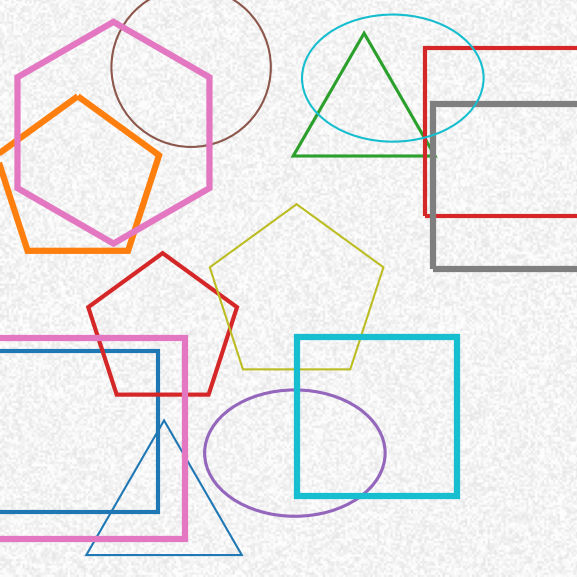[{"shape": "square", "thickness": 2, "radius": 0.7, "center": [0.134, 0.252]}, {"shape": "triangle", "thickness": 1, "radius": 0.78, "center": [0.284, 0.116]}, {"shape": "pentagon", "thickness": 3, "radius": 0.74, "center": [0.135, 0.685]}, {"shape": "triangle", "thickness": 1.5, "radius": 0.71, "center": [0.63, 0.8]}, {"shape": "square", "thickness": 2, "radius": 0.73, "center": [0.881, 0.771]}, {"shape": "pentagon", "thickness": 2, "radius": 0.68, "center": [0.282, 0.425]}, {"shape": "oval", "thickness": 1.5, "radius": 0.78, "center": [0.511, 0.215]}, {"shape": "circle", "thickness": 1, "radius": 0.69, "center": [0.331, 0.883]}, {"shape": "square", "thickness": 3, "radius": 0.87, "center": [0.147, 0.239]}, {"shape": "hexagon", "thickness": 3, "radius": 0.96, "center": [0.196, 0.769]}, {"shape": "square", "thickness": 3, "radius": 0.71, "center": [0.892, 0.677]}, {"shape": "pentagon", "thickness": 1, "radius": 0.79, "center": [0.514, 0.487]}, {"shape": "square", "thickness": 3, "radius": 0.69, "center": [0.653, 0.278]}, {"shape": "oval", "thickness": 1, "radius": 0.79, "center": [0.68, 0.864]}]